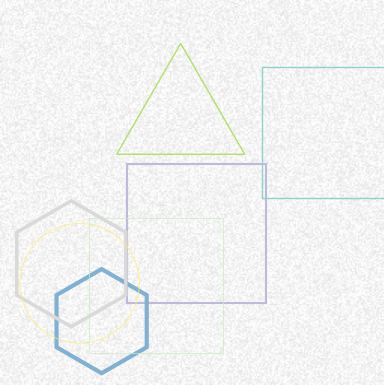[{"shape": "square", "thickness": 1, "radius": 0.85, "center": [0.851, 0.655]}, {"shape": "square", "thickness": 1.5, "radius": 0.9, "center": [0.511, 0.394]}, {"shape": "hexagon", "thickness": 3, "radius": 0.68, "center": [0.264, 0.166]}, {"shape": "triangle", "thickness": 1, "radius": 0.96, "center": [0.469, 0.695]}, {"shape": "hexagon", "thickness": 2.5, "radius": 0.82, "center": [0.185, 0.315]}, {"shape": "square", "thickness": 0.5, "radius": 0.87, "center": [0.406, 0.259]}, {"shape": "circle", "thickness": 0.5, "radius": 0.78, "center": [0.207, 0.264]}]